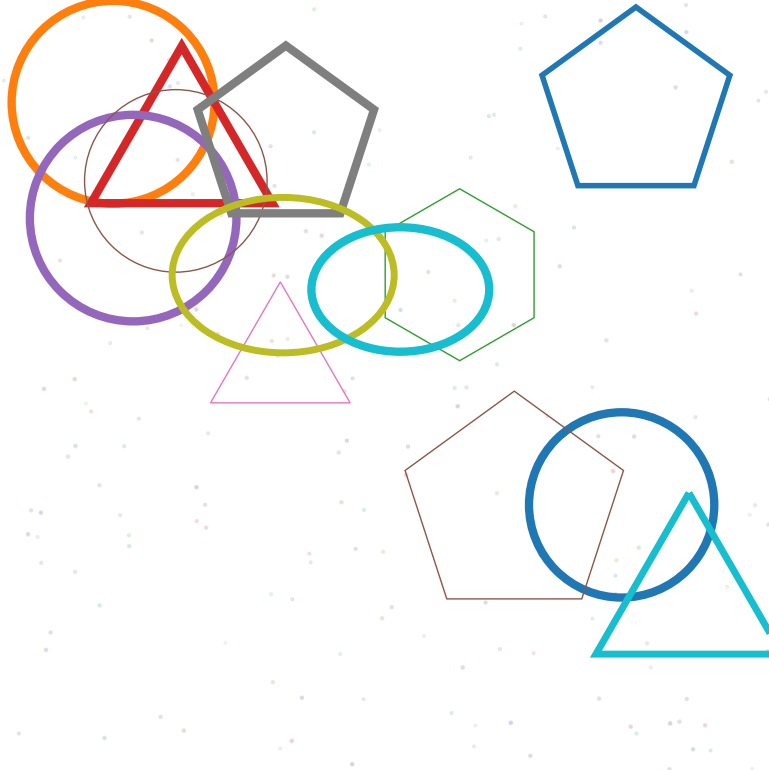[{"shape": "circle", "thickness": 3, "radius": 0.6, "center": [0.807, 0.344]}, {"shape": "pentagon", "thickness": 2, "radius": 0.64, "center": [0.826, 0.863]}, {"shape": "circle", "thickness": 3, "radius": 0.66, "center": [0.147, 0.867]}, {"shape": "hexagon", "thickness": 0.5, "radius": 0.56, "center": [0.597, 0.643]}, {"shape": "triangle", "thickness": 3, "radius": 0.68, "center": [0.236, 0.804]}, {"shape": "circle", "thickness": 3, "radius": 0.67, "center": [0.173, 0.717]}, {"shape": "circle", "thickness": 0.5, "radius": 0.59, "center": [0.228, 0.765]}, {"shape": "pentagon", "thickness": 0.5, "radius": 0.75, "center": [0.668, 0.343]}, {"shape": "triangle", "thickness": 0.5, "radius": 0.52, "center": [0.364, 0.529]}, {"shape": "pentagon", "thickness": 3, "radius": 0.6, "center": [0.371, 0.82]}, {"shape": "oval", "thickness": 2.5, "radius": 0.72, "center": [0.368, 0.643]}, {"shape": "triangle", "thickness": 2.5, "radius": 0.7, "center": [0.895, 0.22]}, {"shape": "oval", "thickness": 3, "radius": 0.58, "center": [0.52, 0.624]}]